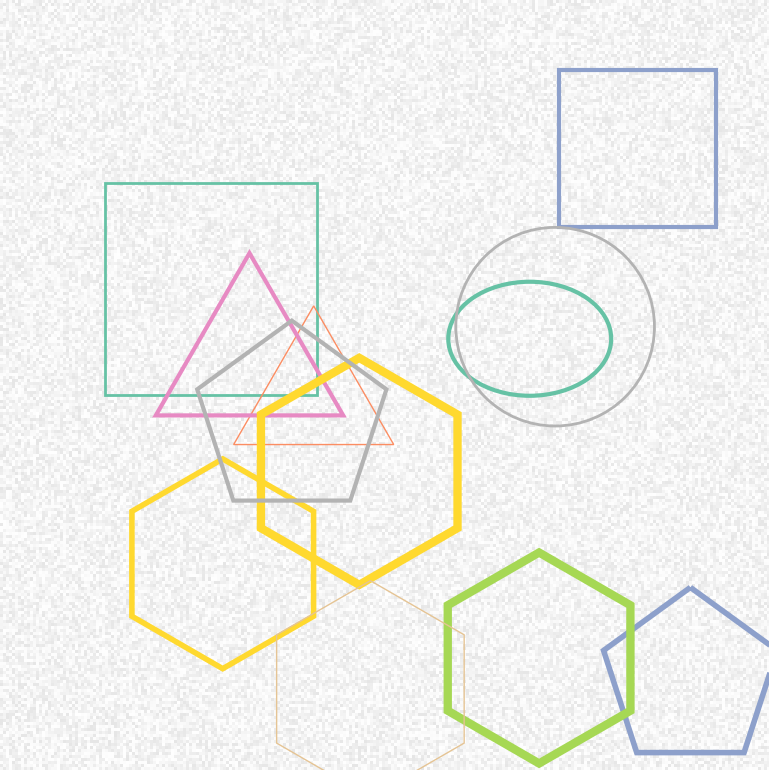[{"shape": "square", "thickness": 1, "radius": 0.69, "center": [0.274, 0.625]}, {"shape": "oval", "thickness": 1.5, "radius": 0.53, "center": [0.688, 0.56]}, {"shape": "triangle", "thickness": 0.5, "radius": 0.6, "center": [0.407, 0.483]}, {"shape": "square", "thickness": 1.5, "radius": 0.51, "center": [0.828, 0.807]}, {"shape": "pentagon", "thickness": 2, "radius": 0.59, "center": [0.897, 0.119]}, {"shape": "triangle", "thickness": 1.5, "radius": 0.7, "center": [0.324, 0.531]}, {"shape": "hexagon", "thickness": 3, "radius": 0.68, "center": [0.7, 0.145]}, {"shape": "hexagon", "thickness": 2, "radius": 0.68, "center": [0.289, 0.268]}, {"shape": "hexagon", "thickness": 3, "radius": 0.74, "center": [0.467, 0.388]}, {"shape": "hexagon", "thickness": 0.5, "radius": 0.7, "center": [0.481, 0.105]}, {"shape": "pentagon", "thickness": 1.5, "radius": 0.65, "center": [0.379, 0.454]}, {"shape": "circle", "thickness": 1, "radius": 0.64, "center": [0.721, 0.576]}]